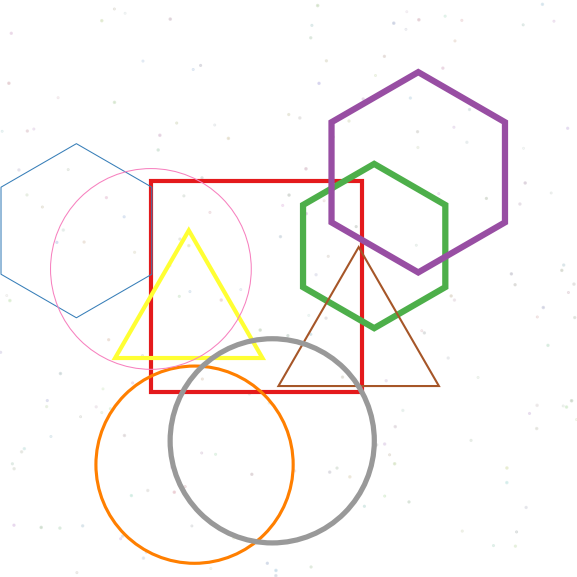[{"shape": "square", "thickness": 2, "radius": 0.91, "center": [0.445, 0.504]}, {"shape": "hexagon", "thickness": 0.5, "radius": 0.75, "center": [0.132, 0.6]}, {"shape": "hexagon", "thickness": 3, "radius": 0.71, "center": [0.648, 0.573]}, {"shape": "hexagon", "thickness": 3, "radius": 0.87, "center": [0.724, 0.701]}, {"shape": "circle", "thickness": 1.5, "radius": 0.85, "center": [0.337, 0.194]}, {"shape": "triangle", "thickness": 2, "radius": 0.74, "center": [0.327, 0.453]}, {"shape": "triangle", "thickness": 1, "radius": 0.8, "center": [0.621, 0.411]}, {"shape": "circle", "thickness": 0.5, "radius": 0.87, "center": [0.261, 0.533]}, {"shape": "circle", "thickness": 2.5, "radius": 0.88, "center": [0.471, 0.236]}]